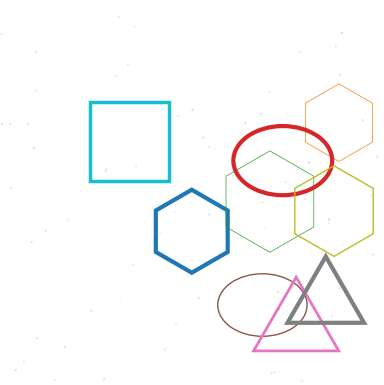[{"shape": "hexagon", "thickness": 3, "radius": 0.54, "center": [0.498, 0.399]}, {"shape": "hexagon", "thickness": 0.5, "radius": 0.5, "center": [0.88, 0.681]}, {"shape": "hexagon", "thickness": 0.5, "radius": 0.66, "center": [0.701, 0.476]}, {"shape": "oval", "thickness": 3, "radius": 0.64, "center": [0.734, 0.583]}, {"shape": "oval", "thickness": 1, "radius": 0.58, "center": [0.682, 0.208]}, {"shape": "triangle", "thickness": 2, "radius": 0.64, "center": [0.769, 0.152]}, {"shape": "triangle", "thickness": 3, "radius": 0.57, "center": [0.846, 0.219]}, {"shape": "hexagon", "thickness": 1, "radius": 0.59, "center": [0.868, 0.452]}, {"shape": "square", "thickness": 2.5, "radius": 0.51, "center": [0.337, 0.632]}]